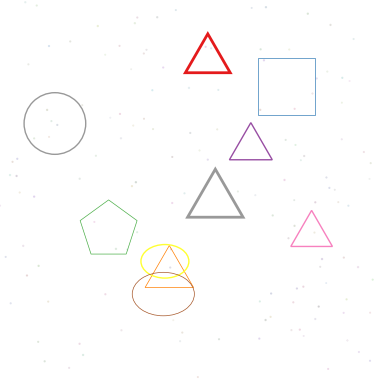[{"shape": "triangle", "thickness": 2, "radius": 0.34, "center": [0.54, 0.845]}, {"shape": "square", "thickness": 0.5, "radius": 0.37, "center": [0.743, 0.774]}, {"shape": "pentagon", "thickness": 0.5, "radius": 0.39, "center": [0.282, 0.403]}, {"shape": "triangle", "thickness": 1, "radius": 0.32, "center": [0.652, 0.617]}, {"shape": "triangle", "thickness": 0.5, "radius": 0.36, "center": [0.44, 0.29]}, {"shape": "oval", "thickness": 1, "radius": 0.31, "center": [0.428, 0.321]}, {"shape": "oval", "thickness": 0.5, "radius": 0.4, "center": [0.424, 0.236]}, {"shape": "triangle", "thickness": 1, "radius": 0.31, "center": [0.809, 0.391]}, {"shape": "triangle", "thickness": 2, "radius": 0.42, "center": [0.559, 0.477]}, {"shape": "circle", "thickness": 1, "radius": 0.4, "center": [0.143, 0.679]}]